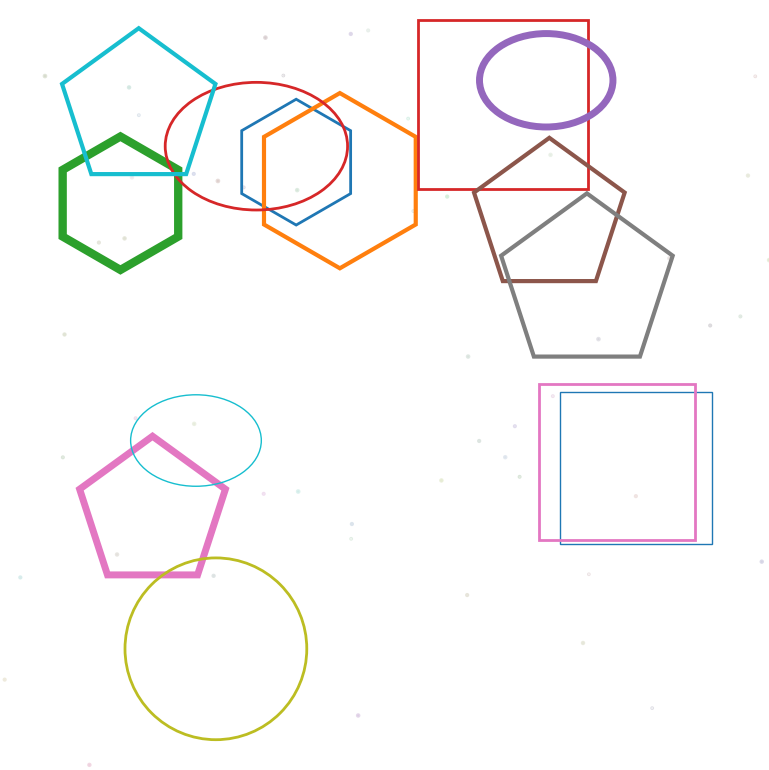[{"shape": "square", "thickness": 0.5, "radius": 0.49, "center": [0.826, 0.392]}, {"shape": "hexagon", "thickness": 1, "radius": 0.41, "center": [0.385, 0.789]}, {"shape": "hexagon", "thickness": 1.5, "radius": 0.57, "center": [0.441, 0.765]}, {"shape": "hexagon", "thickness": 3, "radius": 0.43, "center": [0.156, 0.736]}, {"shape": "square", "thickness": 1, "radius": 0.55, "center": [0.653, 0.864]}, {"shape": "oval", "thickness": 1, "radius": 0.59, "center": [0.333, 0.81]}, {"shape": "oval", "thickness": 2.5, "radius": 0.43, "center": [0.709, 0.896]}, {"shape": "pentagon", "thickness": 1.5, "radius": 0.51, "center": [0.713, 0.718]}, {"shape": "pentagon", "thickness": 2.5, "radius": 0.5, "center": [0.198, 0.334]}, {"shape": "square", "thickness": 1, "radius": 0.51, "center": [0.802, 0.4]}, {"shape": "pentagon", "thickness": 1.5, "radius": 0.59, "center": [0.762, 0.632]}, {"shape": "circle", "thickness": 1, "radius": 0.59, "center": [0.28, 0.157]}, {"shape": "oval", "thickness": 0.5, "radius": 0.42, "center": [0.255, 0.428]}, {"shape": "pentagon", "thickness": 1.5, "radius": 0.52, "center": [0.18, 0.859]}]